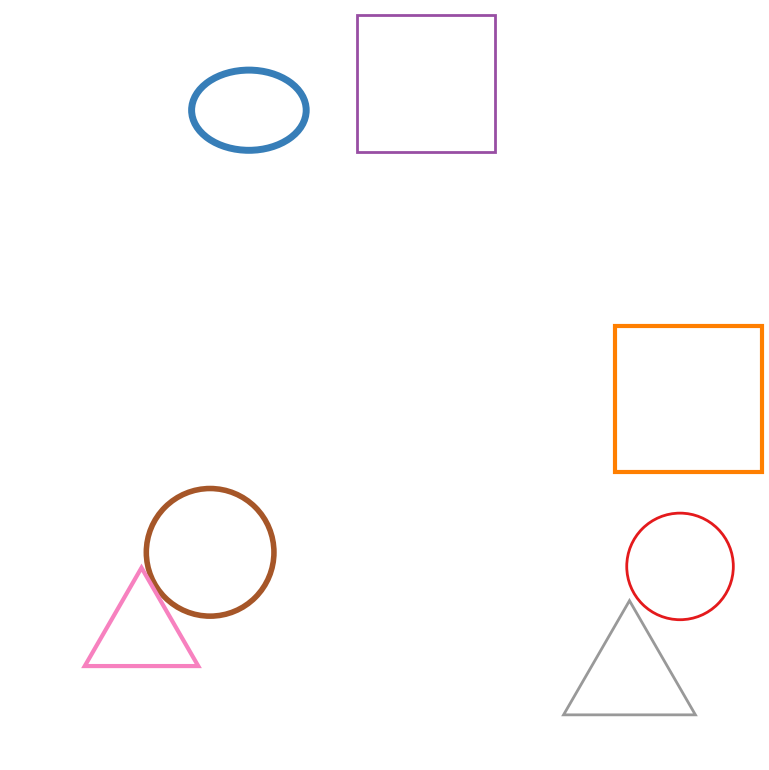[{"shape": "circle", "thickness": 1, "radius": 0.35, "center": [0.883, 0.264]}, {"shape": "oval", "thickness": 2.5, "radius": 0.37, "center": [0.323, 0.857]}, {"shape": "square", "thickness": 1, "radius": 0.45, "center": [0.553, 0.892]}, {"shape": "square", "thickness": 1.5, "radius": 0.47, "center": [0.894, 0.482]}, {"shape": "circle", "thickness": 2, "radius": 0.41, "center": [0.273, 0.283]}, {"shape": "triangle", "thickness": 1.5, "radius": 0.43, "center": [0.184, 0.178]}, {"shape": "triangle", "thickness": 1, "radius": 0.49, "center": [0.818, 0.121]}]